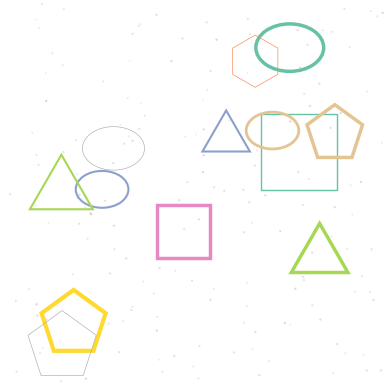[{"shape": "oval", "thickness": 2.5, "radius": 0.44, "center": [0.753, 0.876]}, {"shape": "square", "thickness": 1, "radius": 0.49, "center": [0.776, 0.605]}, {"shape": "hexagon", "thickness": 0.5, "radius": 0.34, "center": [0.663, 0.841]}, {"shape": "triangle", "thickness": 1.5, "radius": 0.36, "center": [0.587, 0.642]}, {"shape": "oval", "thickness": 1.5, "radius": 0.34, "center": [0.265, 0.508]}, {"shape": "square", "thickness": 2.5, "radius": 0.34, "center": [0.477, 0.399]}, {"shape": "triangle", "thickness": 1.5, "radius": 0.47, "center": [0.159, 0.504]}, {"shape": "triangle", "thickness": 2.5, "radius": 0.42, "center": [0.83, 0.335]}, {"shape": "pentagon", "thickness": 3, "radius": 0.44, "center": [0.191, 0.16]}, {"shape": "pentagon", "thickness": 2.5, "radius": 0.38, "center": [0.87, 0.652]}, {"shape": "oval", "thickness": 2, "radius": 0.34, "center": [0.708, 0.661]}, {"shape": "pentagon", "thickness": 0.5, "radius": 0.47, "center": [0.161, 0.1]}, {"shape": "oval", "thickness": 0.5, "radius": 0.4, "center": [0.295, 0.615]}]